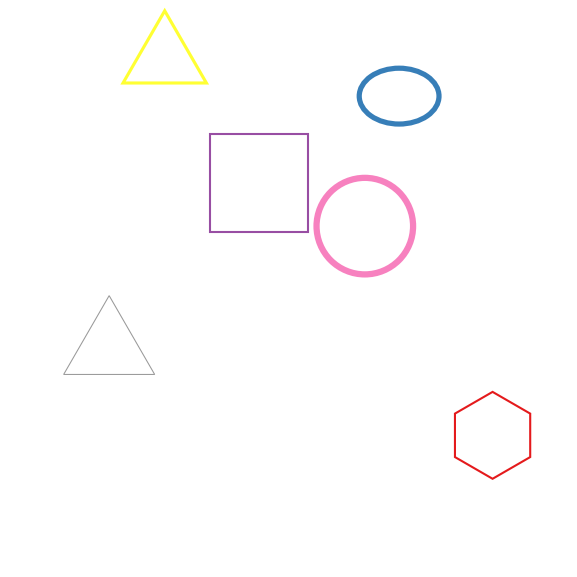[{"shape": "hexagon", "thickness": 1, "radius": 0.38, "center": [0.853, 0.245]}, {"shape": "oval", "thickness": 2.5, "radius": 0.35, "center": [0.691, 0.833]}, {"shape": "square", "thickness": 1, "radius": 0.43, "center": [0.448, 0.682]}, {"shape": "triangle", "thickness": 1.5, "radius": 0.42, "center": [0.285, 0.897]}, {"shape": "circle", "thickness": 3, "radius": 0.42, "center": [0.632, 0.608]}, {"shape": "triangle", "thickness": 0.5, "radius": 0.45, "center": [0.189, 0.396]}]